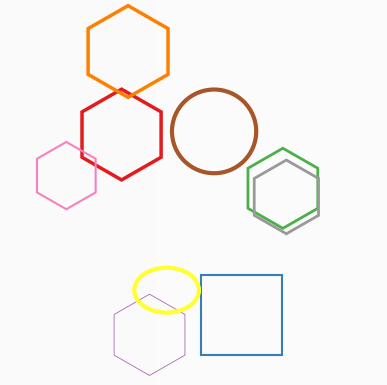[{"shape": "hexagon", "thickness": 2.5, "radius": 0.59, "center": [0.314, 0.65]}, {"shape": "square", "thickness": 1.5, "radius": 0.52, "center": [0.623, 0.182]}, {"shape": "hexagon", "thickness": 2, "radius": 0.52, "center": [0.73, 0.511]}, {"shape": "hexagon", "thickness": 0.5, "radius": 0.53, "center": [0.386, 0.13]}, {"shape": "hexagon", "thickness": 2.5, "radius": 0.6, "center": [0.331, 0.866]}, {"shape": "oval", "thickness": 3, "radius": 0.42, "center": [0.43, 0.246]}, {"shape": "circle", "thickness": 3, "radius": 0.54, "center": [0.553, 0.659]}, {"shape": "hexagon", "thickness": 1.5, "radius": 0.44, "center": [0.171, 0.544]}, {"shape": "hexagon", "thickness": 2, "radius": 0.48, "center": [0.739, 0.489]}]